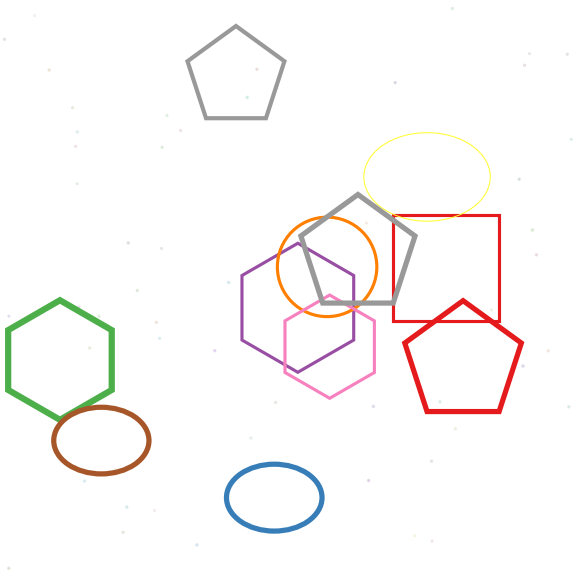[{"shape": "pentagon", "thickness": 2.5, "radius": 0.53, "center": [0.802, 0.372]}, {"shape": "square", "thickness": 1.5, "radius": 0.46, "center": [0.772, 0.534]}, {"shape": "oval", "thickness": 2.5, "radius": 0.41, "center": [0.475, 0.137]}, {"shape": "hexagon", "thickness": 3, "radius": 0.52, "center": [0.104, 0.376]}, {"shape": "hexagon", "thickness": 1.5, "radius": 0.56, "center": [0.516, 0.466]}, {"shape": "circle", "thickness": 1.5, "radius": 0.43, "center": [0.566, 0.537]}, {"shape": "oval", "thickness": 0.5, "radius": 0.55, "center": [0.74, 0.693]}, {"shape": "oval", "thickness": 2.5, "radius": 0.41, "center": [0.176, 0.236]}, {"shape": "hexagon", "thickness": 1.5, "radius": 0.45, "center": [0.571, 0.399]}, {"shape": "pentagon", "thickness": 2.5, "radius": 0.52, "center": [0.62, 0.558]}, {"shape": "pentagon", "thickness": 2, "radius": 0.44, "center": [0.409, 0.866]}]